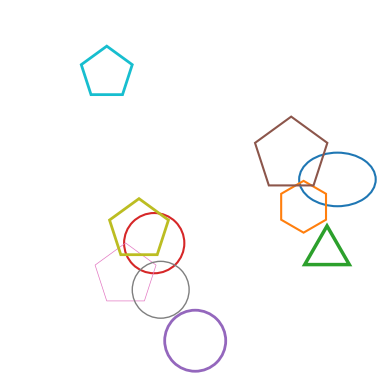[{"shape": "oval", "thickness": 1.5, "radius": 0.5, "center": [0.876, 0.534]}, {"shape": "hexagon", "thickness": 1.5, "radius": 0.34, "center": [0.789, 0.463]}, {"shape": "triangle", "thickness": 2.5, "radius": 0.33, "center": [0.849, 0.346]}, {"shape": "circle", "thickness": 1.5, "radius": 0.39, "center": [0.401, 0.368]}, {"shape": "circle", "thickness": 2, "radius": 0.4, "center": [0.507, 0.115]}, {"shape": "pentagon", "thickness": 1.5, "radius": 0.49, "center": [0.756, 0.598]}, {"shape": "pentagon", "thickness": 0.5, "radius": 0.42, "center": [0.326, 0.286]}, {"shape": "circle", "thickness": 1, "radius": 0.37, "center": [0.417, 0.247]}, {"shape": "pentagon", "thickness": 2, "radius": 0.4, "center": [0.361, 0.404]}, {"shape": "pentagon", "thickness": 2, "radius": 0.35, "center": [0.277, 0.811]}]